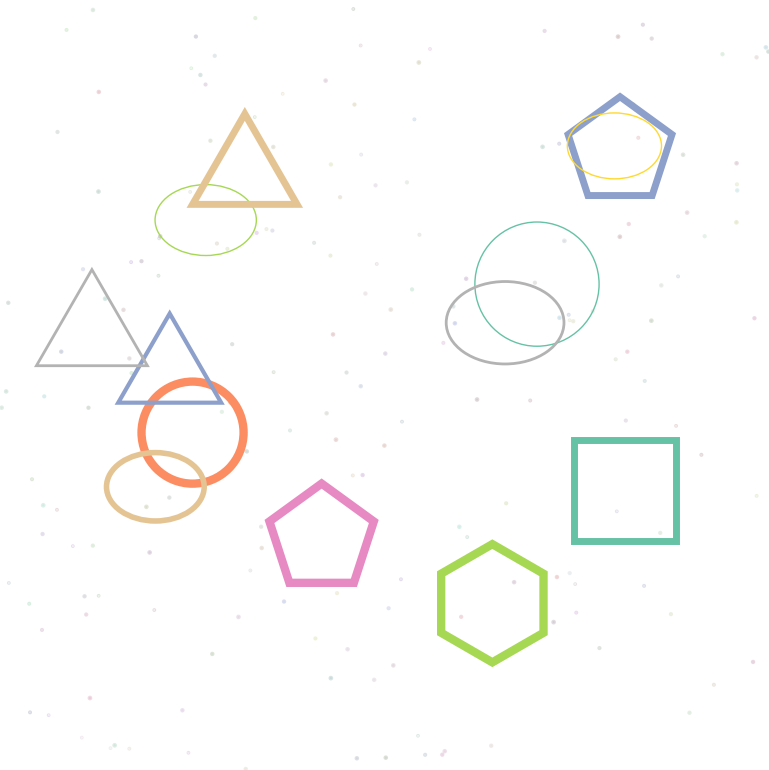[{"shape": "circle", "thickness": 0.5, "radius": 0.4, "center": [0.697, 0.631]}, {"shape": "square", "thickness": 2.5, "radius": 0.33, "center": [0.811, 0.363]}, {"shape": "circle", "thickness": 3, "radius": 0.33, "center": [0.25, 0.438]}, {"shape": "pentagon", "thickness": 2.5, "radius": 0.35, "center": [0.805, 0.803]}, {"shape": "triangle", "thickness": 1.5, "radius": 0.39, "center": [0.22, 0.516]}, {"shape": "pentagon", "thickness": 3, "radius": 0.36, "center": [0.418, 0.301]}, {"shape": "hexagon", "thickness": 3, "radius": 0.38, "center": [0.639, 0.217]}, {"shape": "oval", "thickness": 0.5, "radius": 0.33, "center": [0.267, 0.714]}, {"shape": "oval", "thickness": 0.5, "radius": 0.31, "center": [0.798, 0.811]}, {"shape": "oval", "thickness": 2, "radius": 0.32, "center": [0.202, 0.368]}, {"shape": "triangle", "thickness": 2.5, "radius": 0.39, "center": [0.318, 0.774]}, {"shape": "oval", "thickness": 1, "radius": 0.38, "center": [0.656, 0.581]}, {"shape": "triangle", "thickness": 1, "radius": 0.42, "center": [0.119, 0.567]}]